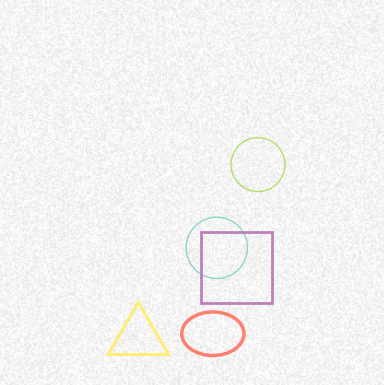[{"shape": "circle", "thickness": 1, "radius": 0.4, "center": [0.563, 0.356]}, {"shape": "oval", "thickness": 2.5, "radius": 0.4, "center": [0.553, 0.133]}, {"shape": "circle", "thickness": 1, "radius": 0.35, "center": [0.67, 0.573]}, {"shape": "square", "thickness": 2, "radius": 0.46, "center": [0.615, 0.305]}, {"shape": "triangle", "thickness": 2, "radius": 0.45, "center": [0.359, 0.125]}]